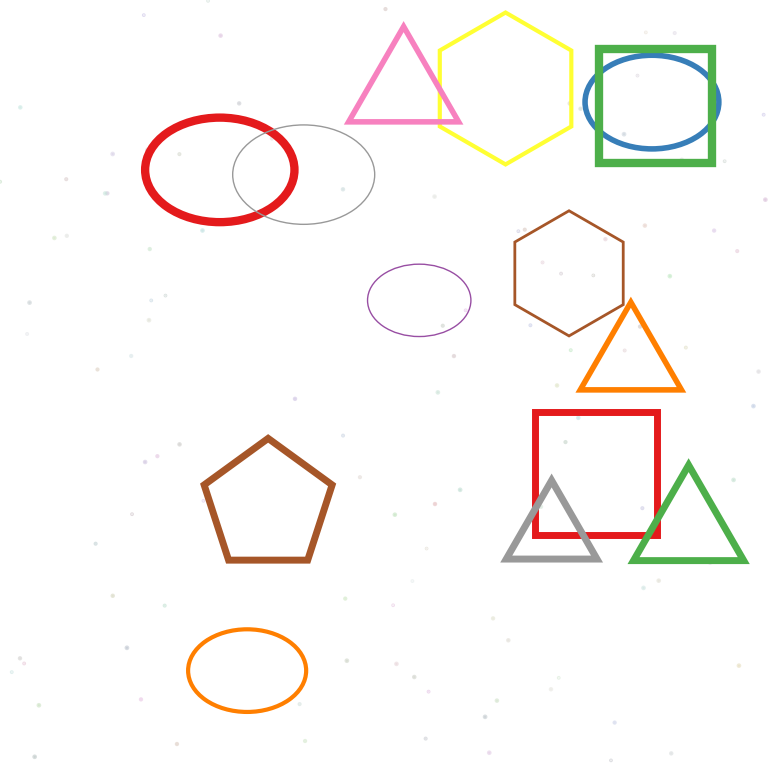[{"shape": "oval", "thickness": 3, "radius": 0.48, "center": [0.285, 0.779]}, {"shape": "square", "thickness": 2.5, "radius": 0.4, "center": [0.774, 0.385]}, {"shape": "oval", "thickness": 2, "radius": 0.43, "center": [0.847, 0.867]}, {"shape": "triangle", "thickness": 2.5, "radius": 0.41, "center": [0.894, 0.313]}, {"shape": "square", "thickness": 3, "radius": 0.37, "center": [0.851, 0.863]}, {"shape": "oval", "thickness": 0.5, "radius": 0.34, "center": [0.544, 0.61]}, {"shape": "triangle", "thickness": 2, "radius": 0.38, "center": [0.819, 0.532]}, {"shape": "oval", "thickness": 1.5, "radius": 0.38, "center": [0.321, 0.129]}, {"shape": "hexagon", "thickness": 1.5, "radius": 0.49, "center": [0.657, 0.885]}, {"shape": "hexagon", "thickness": 1, "radius": 0.41, "center": [0.739, 0.645]}, {"shape": "pentagon", "thickness": 2.5, "radius": 0.44, "center": [0.348, 0.343]}, {"shape": "triangle", "thickness": 2, "radius": 0.41, "center": [0.524, 0.883]}, {"shape": "oval", "thickness": 0.5, "radius": 0.46, "center": [0.394, 0.773]}, {"shape": "triangle", "thickness": 2.5, "radius": 0.34, "center": [0.716, 0.308]}]